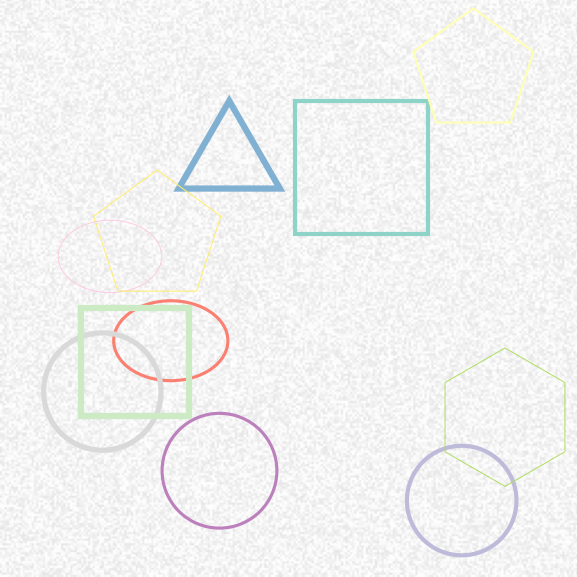[{"shape": "square", "thickness": 2, "radius": 0.58, "center": [0.625, 0.709]}, {"shape": "pentagon", "thickness": 1, "radius": 0.55, "center": [0.82, 0.875]}, {"shape": "circle", "thickness": 2, "radius": 0.47, "center": [0.799, 0.132]}, {"shape": "oval", "thickness": 1.5, "radius": 0.49, "center": [0.296, 0.409]}, {"shape": "triangle", "thickness": 3, "radius": 0.51, "center": [0.397, 0.723]}, {"shape": "hexagon", "thickness": 0.5, "radius": 0.6, "center": [0.874, 0.277]}, {"shape": "oval", "thickness": 0.5, "radius": 0.45, "center": [0.19, 0.555]}, {"shape": "circle", "thickness": 2.5, "radius": 0.51, "center": [0.177, 0.321]}, {"shape": "circle", "thickness": 1.5, "radius": 0.5, "center": [0.38, 0.184]}, {"shape": "square", "thickness": 3, "radius": 0.47, "center": [0.233, 0.373]}, {"shape": "pentagon", "thickness": 0.5, "radius": 0.58, "center": [0.272, 0.589]}]